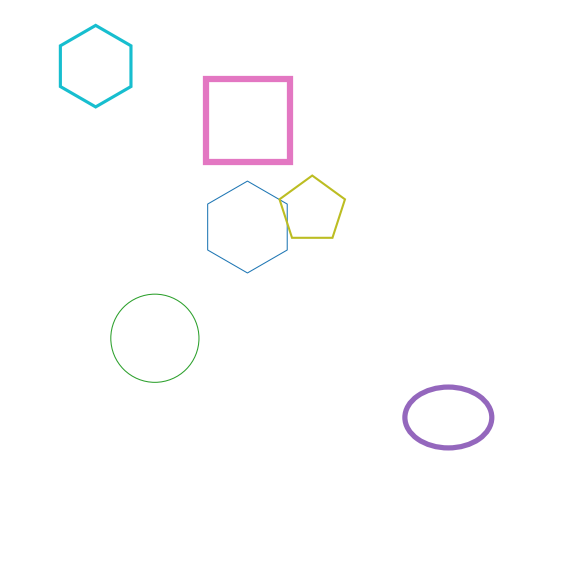[{"shape": "hexagon", "thickness": 0.5, "radius": 0.4, "center": [0.428, 0.606]}, {"shape": "circle", "thickness": 0.5, "radius": 0.38, "center": [0.268, 0.413]}, {"shape": "oval", "thickness": 2.5, "radius": 0.38, "center": [0.776, 0.276]}, {"shape": "square", "thickness": 3, "radius": 0.36, "center": [0.43, 0.791]}, {"shape": "pentagon", "thickness": 1, "radius": 0.3, "center": [0.541, 0.636]}, {"shape": "hexagon", "thickness": 1.5, "radius": 0.35, "center": [0.166, 0.885]}]